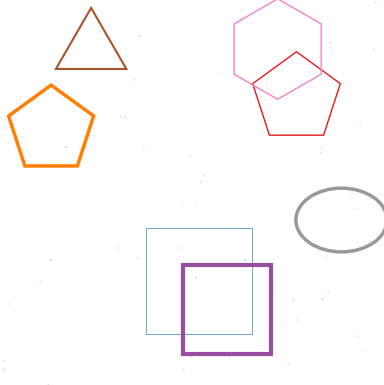[{"shape": "pentagon", "thickness": 1, "radius": 0.6, "center": [0.77, 0.746]}, {"shape": "square", "thickness": 0.5, "radius": 0.69, "center": [0.518, 0.27]}, {"shape": "square", "thickness": 3, "radius": 0.57, "center": [0.59, 0.196]}, {"shape": "pentagon", "thickness": 2.5, "radius": 0.58, "center": [0.133, 0.663]}, {"shape": "triangle", "thickness": 1.5, "radius": 0.53, "center": [0.237, 0.874]}, {"shape": "hexagon", "thickness": 1, "radius": 0.65, "center": [0.721, 0.873]}, {"shape": "oval", "thickness": 2.5, "radius": 0.59, "center": [0.887, 0.429]}]